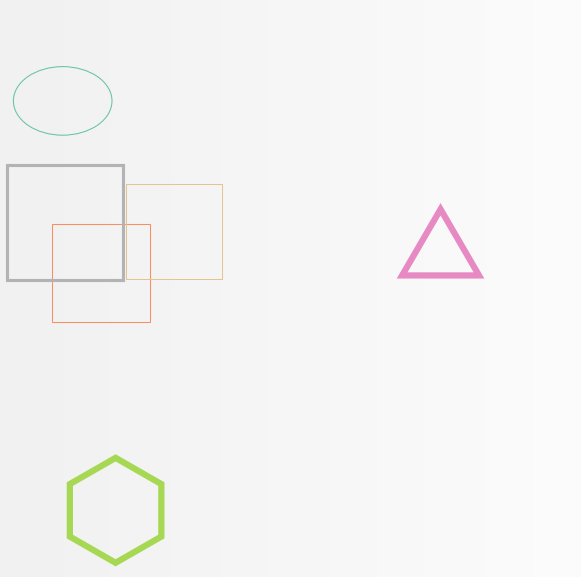[{"shape": "oval", "thickness": 0.5, "radius": 0.42, "center": [0.108, 0.824]}, {"shape": "square", "thickness": 0.5, "radius": 0.42, "center": [0.174, 0.526]}, {"shape": "triangle", "thickness": 3, "radius": 0.38, "center": [0.758, 0.56]}, {"shape": "hexagon", "thickness": 3, "radius": 0.45, "center": [0.199, 0.115]}, {"shape": "square", "thickness": 0.5, "radius": 0.41, "center": [0.3, 0.598]}, {"shape": "square", "thickness": 1.5, "radius": 0.5, "center": [0.112, 0.613]}]